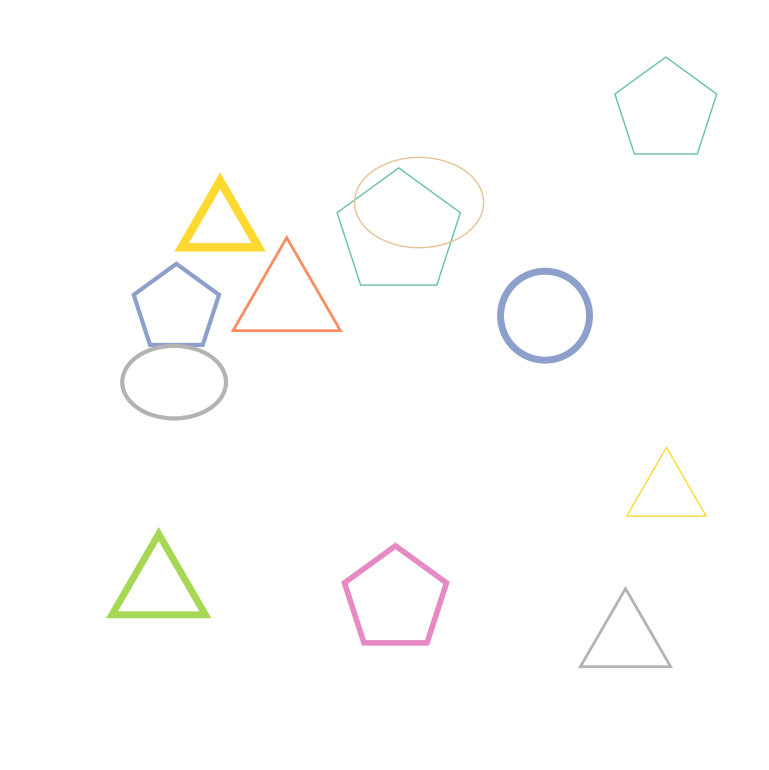[{"shape": "pentagon", "thickness": 0.5, "radius": 0.42, "center": [0.518, 0.698]}, {"shape": "pentagon", "thickness": 0.5, "radius": 0.35, "center": [0.865, 0.856]}, {"shape": "triangle", "thickness": 1, "radius": 0.4, "center": [0.372, 0.611]}, {"shape": "pentagon", "thickness": 1.5, "radius": 0.29, "center": [0.229, 0.599]}, {"shape": "circle", "thickness": 2.5, "radius": 0.29, "center": [0.708, 0.59]}, {"shape": "pentagon", "thickness": 2, "radius": 0.35, "center": [0.514, 0.221]}, {"shape": "triangle", "thickness": 2.5, "radius": 0.35, "center": [0.206, 0.237]}, {"shape": "triangle", "thickness": 3, "radius": 0.29, "center": [0.286, 0.708]}, {"shape": "triangle", "thickness": 0.5, "radius": 0.3, "center": [0.866, 0.359]}, {"shape": "oval", "thickness": 0.5, "radius": 0.42, "center": [0.544, 0.737]}, {"shape": "triangle", "thickness": 1, "radius": 0.34, "center": [0.812, 0.168]}, {"shape": "oval", "thickness": 1.5, "radius": 0.34, "center": [0.226, 0.504]}]